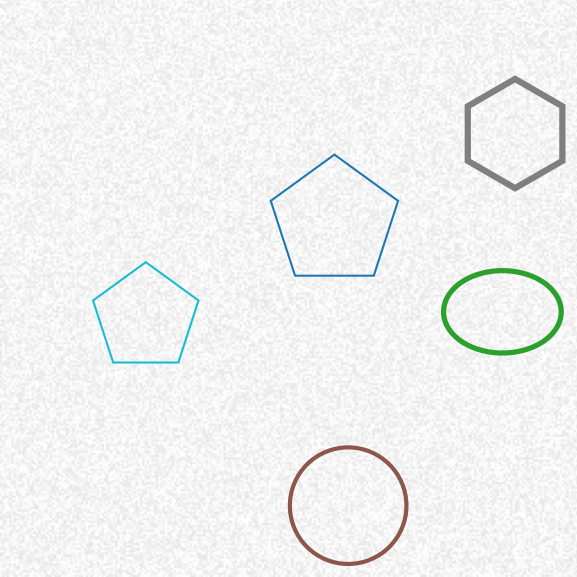[{"shape": "pentagon", "thickness": 1, "radius": 0.58, "center": [0.579, 0.616]}, {"shape": "oval", "thickness": 2.5, "radius": 0.51, "center": [0.87, 0.459]}, {"shape": "circle", "thickness": 2, "radius": 0.5, "center": [0.603, 0.124]}, {"shape": "hexagon", "thickness": 3, "radius": 0.47, "center": [0.892, 0.768]}, {"shape": "pentagon", "thickness": 1, "radius": 0.48, "center": [0.252, 0.449]}]